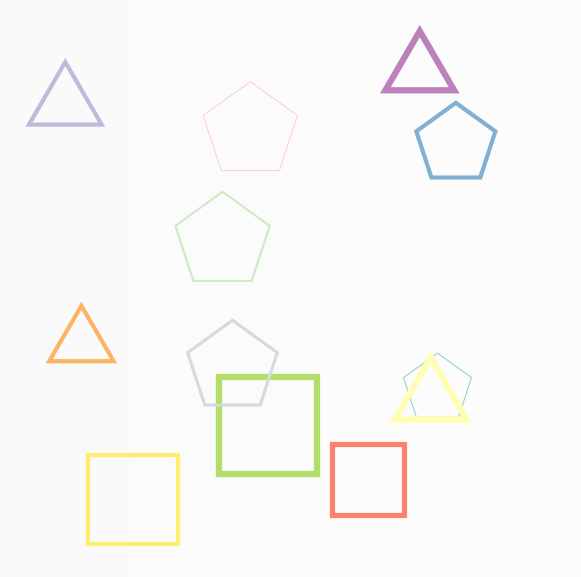[{"shape": "pentagon", "thickness": 0.5, "radius": 0.31, "center": [0.753, 0.326]}, {"shape": "triangle", "thickness": 3, "radius": 0.36, "center": [0.741, 0.308]}, {"shape": "triangle", "thickness": 2, "radius": 0.36, "center": [0.112, 0.82]}, {"shape": "square", "thickness": 2.5, "radius": 0.31, "center": [0.633, 0.169]}, {"shape": "pentagon", "thickness": 2, "radius": 0.36, "center": [0.784, 0.75]}, {"shape": "triangle", "thickness": 2, "radius": 0.32, "center": [0.14, 0.406]}, {"shape": "square", "thickness": 3, "radius": 0.42, "center": [0.461, 0.262]}, {"shape": "pentagon", "thickness": 0.5, "radius": 0.43, "center": [0.431, 0.773]}, {"shape": "pentagon", "thickness": 1.5, "radius": 0.41, "center": [0.4, 0.363]}, {"shape": "triangle", "thickness": 3, "radius": 0.34, "center": [0.722, 0.877]}, {"shape": "pentagon", "thickness": 1, "radius": 0.43, "center": [0.383, 0.582]}, {"shape": "square", "thickness": 2, "radius": 0.38, "center": [0.229, 0.134]}]